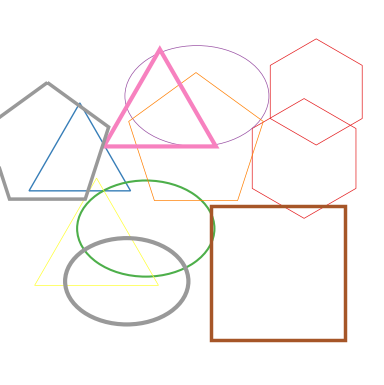[{"shape": "hexagon", "thickness": 0.5, "radius": 0.69, "center": [0.821, 0.761]}, {"shape": "hexagon", "thickness": 0.5, "radius": 0.78, "center": [0.79, 0.588]}, {"shape": "triangle", "thickness": 1, "radius": 0.76, "center": [0.207, 0.58]}, {"shape": "oval", "thickness": 1.5, "radius": 0.89, "center": [0.379, 0.406]}, {"shape": "oval", "thickness": 0.5, "radius": 0.94, "center": [0.511, 0.751]}, {"shape": "pentagon", "thickness": 0.5, "radius": 0.92, "center": [0.509, 0.628]}, {"shape": "triangle", "thickness": 0.5, "radius": 0.93, "center": [0.251, 0.352]}, {"shape": "square", "thickness": 2.5, "radius": 0.87, "center": [0.722, 0.291]}, {"shape": "triangle", "thickness": 3, "radius": 0.84, "center": [0.415, 0.704]}, {"shape": "oval", "thickness": 3, "radius": 0.8, "center": [0.329, 0.269]}, {"shape": "pentagon", "thickness": 2.5, "radius": 0.84, "center": [0.123, 0.618]}]